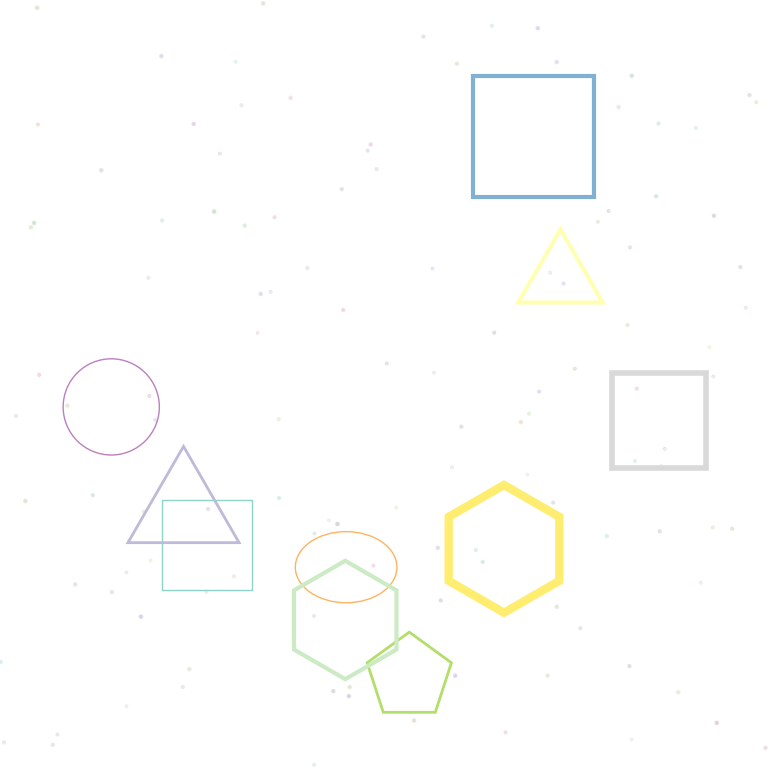[{"shape": "square", "thickness": 0.5, "radius": 0.29, "center": [0.269, 0.292]}, {"shape": "triangle", "thickness": 1.5, "radius": 0.32, "center": [0.728, 0.639]}, {"shape": "triangle", "thickness": 1, "radius": 0.42, "center": [0.238, 0.337]}, {"shape": "square", "thickness": 1.5, "radius": 0.4, "center": [0.693, 0.823]}, {"shape": "oval", "thickness": 0.5, "radius": 0.33, "center": [0.45, 0.263]}, {"shape": "pentagon", "thickness": 1, "radius": 0.29, "center": [0.532, 0.122]}, {"shape": "square", "thickness": 2, "radius": 0.31, "center": [0.856, 0.454]}, {"shape": "circle", "thickness": 0.5, "radius": 0.31, "center": [0.144, 0.472]}, {"shape": "hexagon", "thickness": 1.5, "radius": 0.38, "center": [0.448, 0.195]}, {"shape": "hexagon", "thickness": 3, "radius": 0.41, "center": [0.655, 0.287]}]